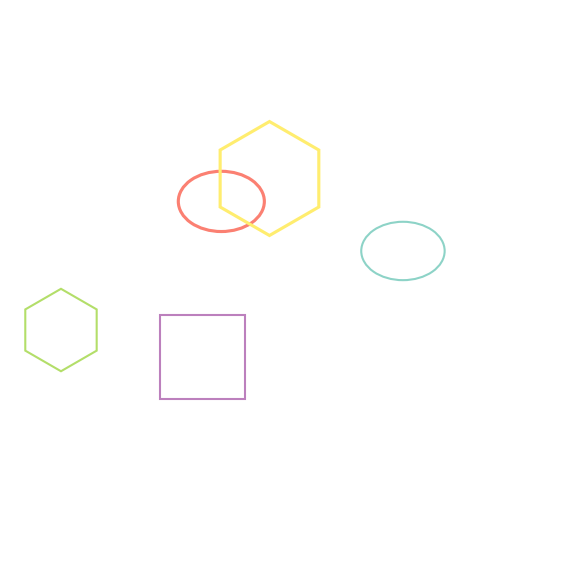[{"shape": "oval", "thickness": 1, "radius": 0.36, "center": [0.698, 0.565]}, {"shape": "oval", "thickness": 1.5, "radius": 0.37, "center": [0.383, 0.65]}, {"shape": "hexagon", "thickness": 1, "radius": 0.36, "center": [0.106, 0.428]}, {"shape": "square", "thickness": 1, "radius": 0.37, "center": [0.351, 0.381]}, {"shape": "hexagon", "thickness": 1.5, "radius": 0.49, "center": [0.467, 0.69]}]